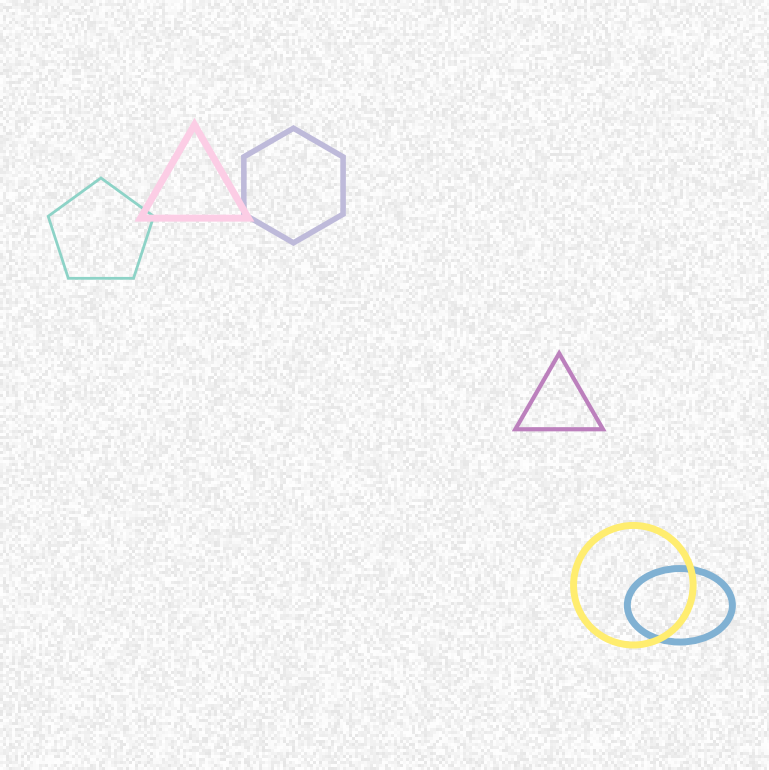[{"shape": "pentagon", "thickness": 1, "radius": 0.36, "center": [0.131, 0.697]}, {"shape": "hexagon", "thickness": 2, "radius": 0.37, "center": [0.381, 0.759]}, {"shape": "oval", "thickness": 2.5, "radius": 0.34, "center": [0.883, 0.214]}, {"shape": "triangle", "thickness": 2.5, "radius": 0.4, "center": [0.253, 0.757]}, {"shape": "triangle", "thickness": 1.5, "radius": 0.33, "center": [0.726, 0.475]}, {"shape": "circle", "thickness": 2.5, "radius": 0.39, "center": [0.823, 0.24]}]